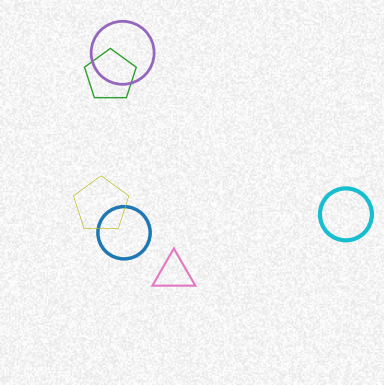[{"shape": "circle", "thickness": 2.5, "radius": 0.34, "center": [0.322, 0.395]}, {"shape": "pentagon", "thickness": 1, "radius": 0.35, "center": [0.287, 0.804]}, {"shape": "circle", "thickness": 2, "radius": 0.41, "center": [0.319, 0.863]}, {"shape": "triangle", "thickness": 1.5, "radius": 0.32, "center": [0.452, 0.29]}, {"shape": "pentagon", "thickness": 0.5, "radius": 0.38, "center": [0.263, 0.468]}, {"shape": "circle", "thickness": 3, "radius": 0.34, "center": [0.898, 0.443]}]